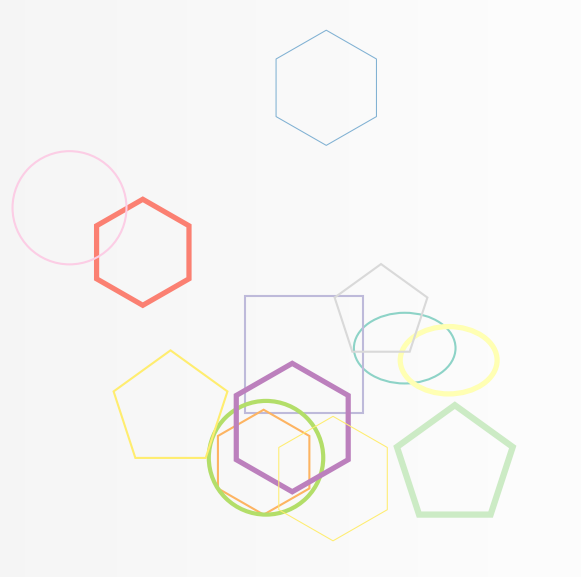[{"shape": "oval", "thickness": 1, "radius": 0.44, "center": [0.696, 0.396]}, {"shape": "oval", "thickness": 2.5, "radius": 0.42, "center": [0.772, 0.375]}, {"shape": "square", "thickness": 1, "radius": 0.51, "center": [0.523, 0.385]}, {"shape": "hexagon", "thickness": 2.5, "radius": 0.46, "center": [0.246, 0.562]}, {"shape": "hexagon", "thickness": 0.5, "radius": 0.5, "center": [0.561, 0.847]}, {"shape": "hexagon", "thickness": 1, "radius": 0.45, "center": [0.454, 0.199]}, {"shape": "circle", "thickness": 2, "radius": 0.49, "center": [0.458, 0.206]}, {"shape": "circle", "thickness": 1, "radius": 0.49, "center": [0.12, 0.639]}, {"shape": "pentagon", "thickness": 1, "radius": 0.42, "center": [0.656, 0.458]}, {"shape": "hexagon", "thickness": 2.5, "radius": 0.56, "center": [0.503, 0.259]}, {"shape": "pentagon", "thickness": 3, "radius": 0.52, "center": [0.783, 0.193]}, {"shape": "pentagon", "thickness": 1, "radius": 0.51, "center": [0.293, 0.29]}, {"shape": "hexagon", "thickness": 0.5, "radius": 0.54, "center": [0.573, 0.17]}]